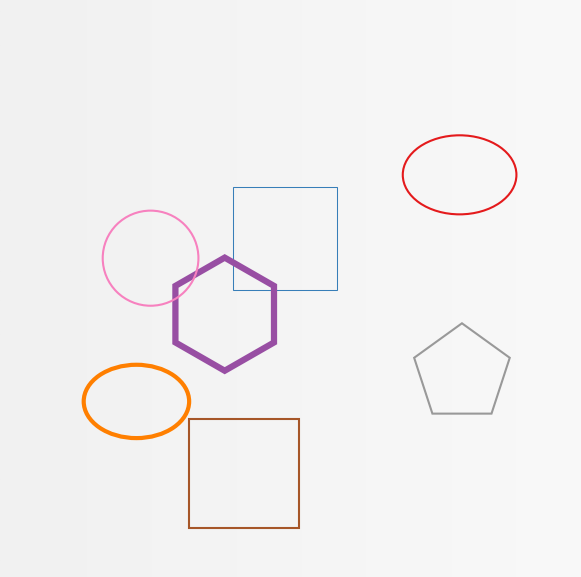[{"shape": "oval", "thickness": 1, "radius": 0.49, "center": [0.791, 0.696]}, {"shape": "square", "thickness": 0.5, "radius": 0.45, "center": [0.49, 0.586]}, {"shape": "hexagon", "thickness": 3, "radius": 0.49, "center": [0.387, 0.455]}, {"shape": "oval", "thickness": 2, "radius": 0.45, "center": [0.235, 0.304]}, {"shape": "square", "thickness": 1, "radius": 0.47, "center": [0.419, 0.179]}, {"shape": "circle", "thickness": 1, "radius": 0.41, "center": [0.259, 0.552]}, {"shape": "pentagon", "thickness": 1, "radius": 0.43, "center": [0.795, 0.353]}]